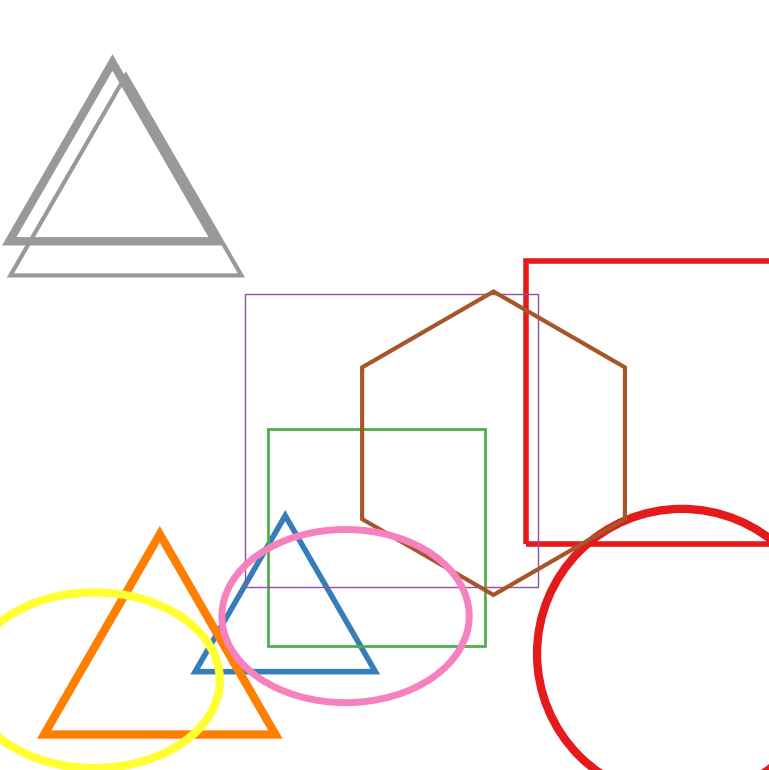[{"shape": "square", "thickness": 2, "radius": 0.92, "center": [0.867, 0.477]}, {"shape": "circle", "thickness": 3, "radius": 0.94, "center": [0.886, 0.151]}, {"shape": "triangle", "thickness": 2, "radius": 0.68, "center": [0.37, 0.195]}, {"shape": "square", "thickness": 1, "radius": 0.7, "center": [0.489, 0.302]}, {"shape": "square", "thickness": 0.5, "radius": 0.95, "center": [0.509, 0.428]}, {"shape": "triangle", "thickness": 3, "radius": 0.87, "center": [0.208, 0.133]}, {"shape": "oval", "thickness": 3, "radius": 0.82, "center": [0.123, 0.117]}, {"shape": "hexagon", "thickness": 1.5, "radius": 0.99, "center": [0.641, 0.424]}, {"shape": "oval", "thickness": 2.5, "radius": 0.8, "center": [0.449, 0.2]}, {"shape": "triangle", "thickness": 1.5, "radius": 0.87, "center": [0.164, 0.729]}, {"shape": "triangle", "thickness": 3, "radius": 0.77, "center": [0.146, 0.764]}]